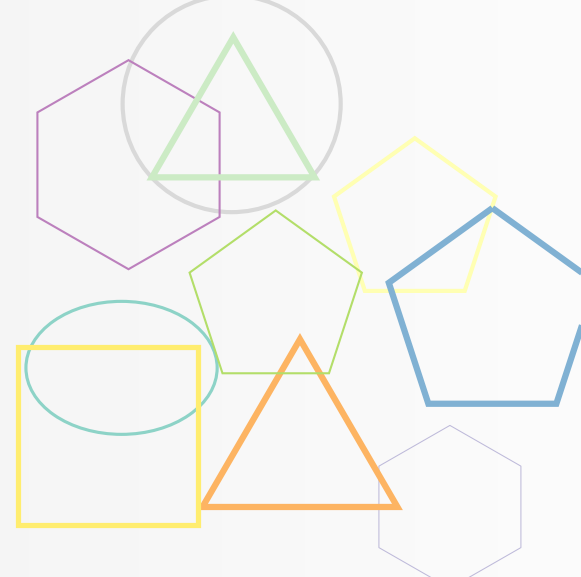[{"shape": "oval", "thickness": 1.5, "radius": 0.82, "center": [0.209, 0.362]}, {"shape": "pentagon", "thickness": 2, "radius": 0.73, "center": [0.714, 0.614]}, {"shape": "hexagon", "thickness": 0.5, "radius": 0.71, "center": [0.774, 0.121]}, {"shape": "pentagon", "thickness": 3, "radius": 0.94, "center": [0.847, 0.452]}, {"shape": "triangle", "thickness": 3, "radius": 0.97, "center": [0.516, 0.218]}, {"shape": "pentagon", "thickness": 1, "radius": 0.78, "center": [0.474, 0.479]}, {"shape": "circle", "thickness": 2, "radius": 0.94, "center": [0.399, 0.819]}, {"shape": "hexagon", "thickness": 1, "radius": 0.9, "center": [0.221, 0.714]}, {"shape": "triangle", "thickness": 3, "radius": 0.81, "center": [0.401, 0.773]}, {"shape": "square", "thickness": 2.5, "radius": 0.77, "center": [0.186, 0.244]}]